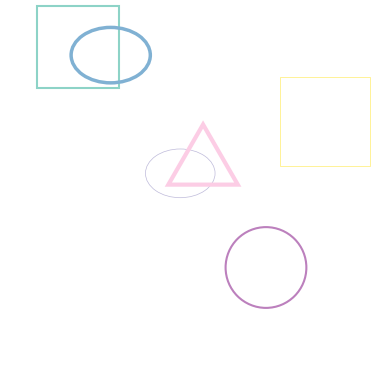[{"shape": "square", "thickness": 1.5, "radius": 0.53, "center": [0.203, 0.878]}, {"shape": "oval", "thickness": 0.5, "radius": 0.45, "center": [0.468, 0.55]}, {"shape": "oval", "thickness": 2.5, "radius": 0.51, "center": [0.288, 0.857]}, {"shape": "triangle", "thickness": 3, "radius": 0.52, "center": [0.527, 0.573]}, {"shape": "circle", "thickness": 1.5, "radius": 0.52, "center": [0.691, 0.305]}, {"shape": "square", "thickness": 0.5, "radius": 0.58, "center": [0.845, 0.684]}]